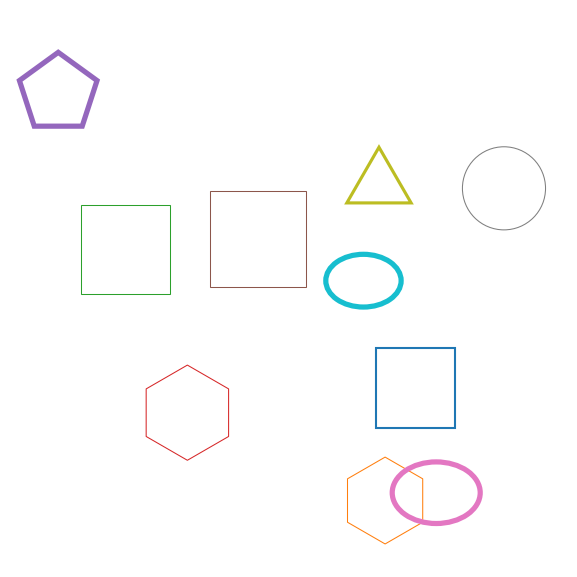[{"shape": "square", "thickness": 1, "radius": 0.34, "center": [0.719, 0.328]}, {"shape": "hexagon", "thickness": 0.5, "radius": 0.38, "center": [0.667, 0.132]}, {"shape": "square", "thickness": 0.5, "radius": 0.39, "center": [0.217, 0.567]}, {"shape": "hexagon", "thickness": 0.5, "radius": 0.41, "center": [0.324, 0.285]}, {"shape": "pentagon", "thickness": 2.5, "radius": 0.35, "center": [0.101, 0.838]}, {"shape": "square", "thickness": 0.5, "radius": 0.42, "center": [0.447, 0.585]}, {"shape": "oval", "thickness": 2.5, "radius": 0.38, "center": [0.755, 0.146]}, {"shape": "circle", "thickness": 0.5, "radius": 0.36, "center": [0.873, 0.673]}, {"shape": "triangle", "thickness": 1.5, "radius": 0.32, "center": [0.656, 0.68]}, {"shape": "oval", "thickness": 2.5, "radius": 0.33, "center": [0.629, 0.513]}]